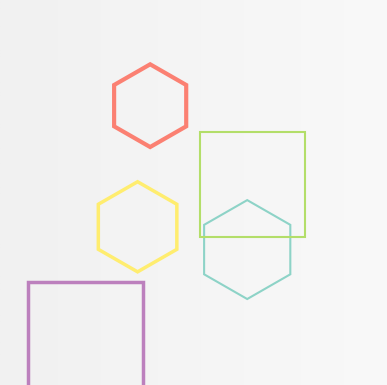[{"shape": "hexagon", "thickness": 1.5, "radius": 0.64, "center": [0.638, 0.352]}, {"shape": "hexagon", "thickness": 3, "radius": 0.54, "center": [0.388, 0.726]}, {"shape": "square", "thickness": 1.5, "radius": 0.68, "center": [0.652, 0.521]}, {"shape": "square", "thickness": 2.5, "radius": 0.75, "center": [0.221, 0.119]}, {"shape": "hexagon", "thickness": 2.5, "radius": 0.59, "center": [0.355, 0.411]}]